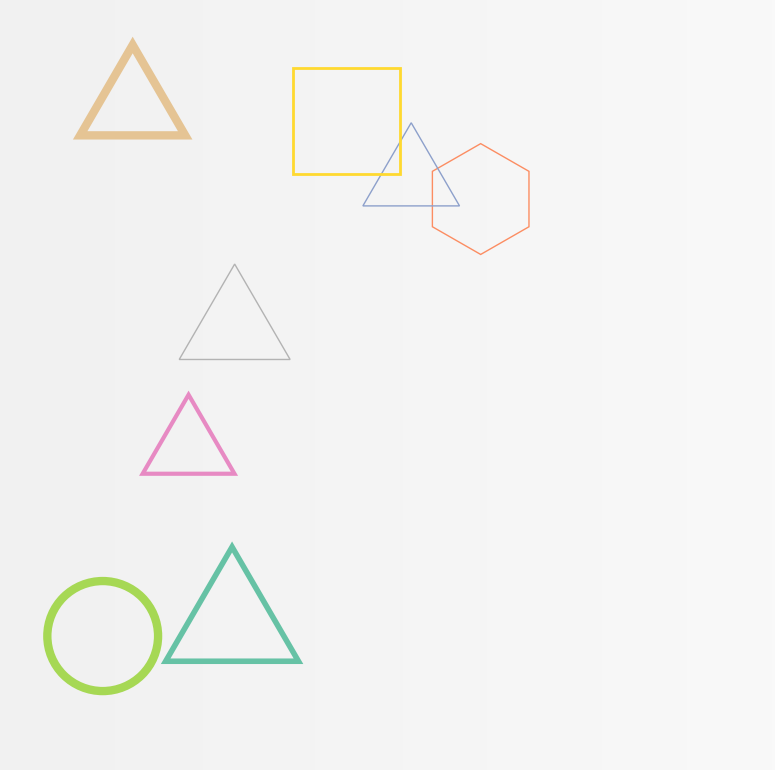[{"shape": "triangle", "thickness": 2, "radius": 0.49, "center": [0.299, 0.191]}, {"shape": "hexagon", "thickness": 0.5, "radius": 0.36, "center": [0.62, 0.742]}, {"shape": "triangle", "thickness": 0.5, "radius": 0.36, "center": [0.531, 0.769]}, {"shape": "triangle", "thickness": 1.5, "radius": 0.34, "center": [0.243, 0.419]}, {"shape": "circle", "thickness": 3, "radius": 0.36, "center": [0.133, 0.174]}, {"shape": "square", "thickness": 1, "radius": 0.34, "center": [0.447, 0.843]}, {"shape": "triangle", "thickness": 3, "radius": 0.39, "center": [0.171, 0.863]}, {"shape": "triangle", "thickness": 0.5, "radius": 0.41, "center": [0.303, 0.574]}]